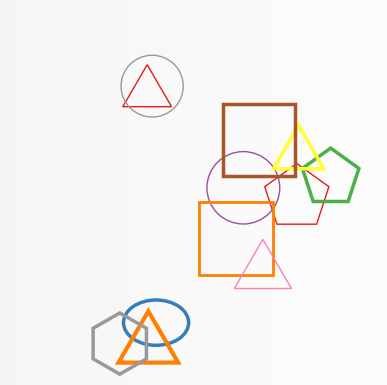[{"shape": "pentagon", "thickness": 1, "radius": 0.44, "center": [0.766, 0.488]}, {"shape": "triangle", "thickness": 1, "radius": 0.36, "center": [0.38, 0.759]}, {"shape": "oval", "thickness": 2.5, "radius": 0.42, "center": [0.403, 0.162]}, {"shape": "pentagon", "thickness": 2.5, "radius": 0.38, "center": [0.853, 0.539]}, {"shape": "circle", "thickness": 1, "radius": 0.47, "center": [0.628, 0.512]}, {"shape": "square", "thickness": 2, "radius": 0.47, "center": [0.61, 0.382]}, {"shape": "triangle", "thickness": 3, "radius": 0.44, "center": [0.383, 0.103]}, {"shape": "triangle", "thickness": 2.5, "radius": 0.38, "center": [0.771, 0.599]}, {"shape": "square", "thickness": 2.5, "radius": 0.47, "center": [0.668, 0.637]}, {"shape": "triangle", "thickness": 1, "radius": 0.43, "center": [0.678, 0.293]}, {"shape": "hexagon", "thickness": 2.5, "radius": 0.4, "center": [0.309, 0.108]}, {"shape": "circle", "thickness": 1, "radius": 0.4, "center": [0.393, 0.776]}]